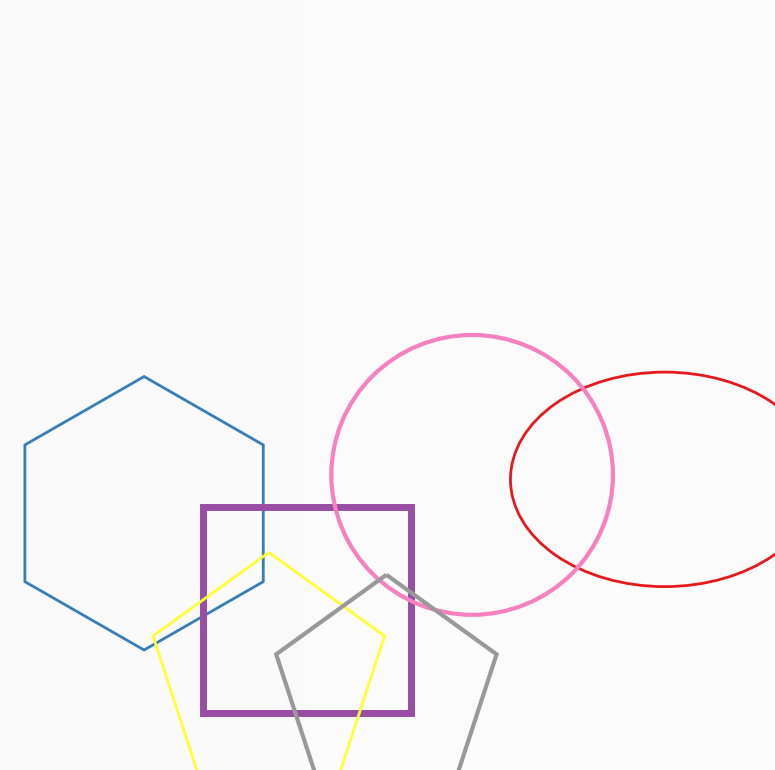[{"shape": "oval", "thickness": 1, "radius": 0.99, "center": [0.858, 0.377]}, {"shape": "hexagon", "thickness": 1, "radius": 0.89, "center": [0.186, 0.333]}, {"shape": "square", "thickness": 2.5, "radius": 0.67, "center": [0.396, 0.208]}, {"shape": "pentagon", "thickness": 1, "radius": 0.79, "center": [0.347, 0.126]}, {"shape": "circle", "thickness": 1.5, "radius": 0.91, "center": [0.609, 0.383]}, {"shape": "pentagon", "thickness": 1.5, "radius": 0.75, "center": [0.499, 0.104]}]